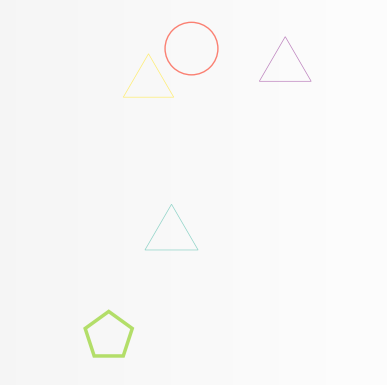[{"shape": "triangle", "thickness": 0.5, "radius": 0.4, "center": [0.443, 0.39]}, {"shape": "circle", "thickness": 1, "radius": 0.34, "center": [0.494, 0.874]}, {"shape": "pentagon", "thickness": 2.5, "radius": 0.32, "center": [0.281, 0.127]}, {"shape": "triangle", "thickness": 0.5, "radius": 0.39, "center": [0.736, 0.827]}, {"shape": "triangle", "thickness": 0.5, "radius": 0.38, "center": [0.383, 0.785]}]